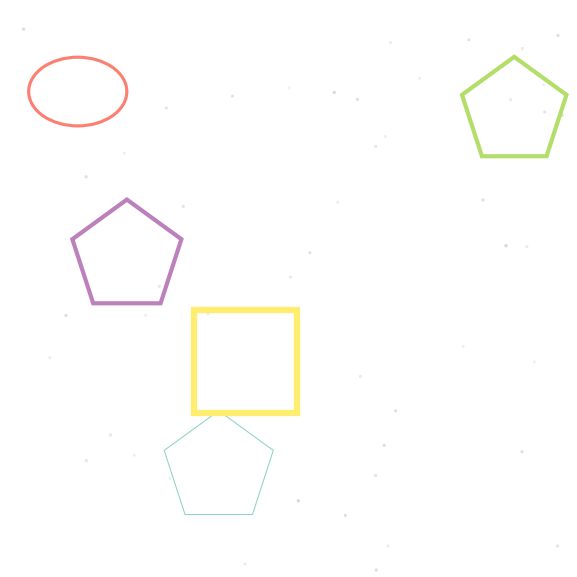[{"shape": "pentagon", "thickness": 0.5, "radius": 0.5, "center": [0.379, 0.189]}, {"shape": "oval", "thickness": 1.5, "radius": 0.42, "center": [0.135, 0.841]}, {"shape": "pentagon", "thickness": 2, "radius": 0.48, "center": [0.89, 0.806]}, {"shape": "pentagon", "thickness": 2, "radius": 0.5, "center": [0.22, 0.554]}, {"shape": "square", "thickness": 3, "radius": 0.45, "center": [0.425, 0.373]}]